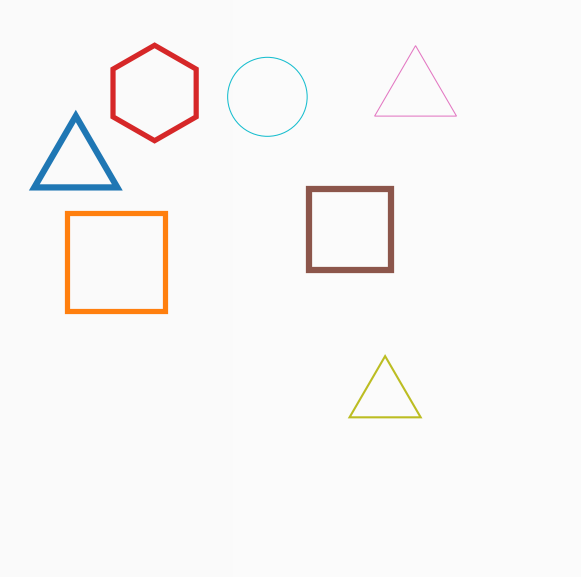[{"shape": "triangle", "thickness": 3, "radius": 0.41, "center": [0.13, 0.716]}, {"shape": "square", "thickness": 2.5, "radius": 0.42, "center": [0.2, 0.546]}, {"shape": "hexagon", "thickness": 2.5, "radius": 0.41, "center": [0.266, 0.838]}, {"shape": "square", "thickness": 3, "radius": 0.35, "center": [0.602, 0.602]}, {"shape": "triangle", "thickness": 0.5, "radius": 0.41, "center": [0.715, 0.839]}, {"shape": "triangle", "thickness": 1, "radius": 0.35, "center": [0.663, 0.312]}, {"shape": "circle", "thickness": 0.5, "radius": 0.34, "center": [0.46, 0.831]}]